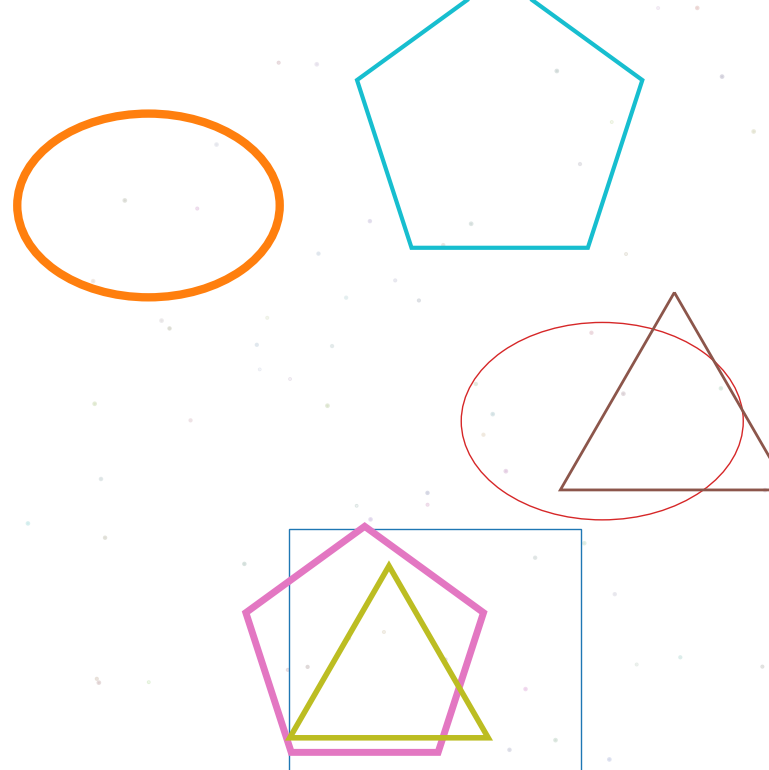[{"shape": "square", "thickness": 0.5, "radius": 0.95, "center": [0.565, 0.124]}, {"shape": "oval", "thickness": 3, "radius": 0.85, "center": [0.193, 0.733]}, {"shape": "oval", "thickness": 0.5, "radius": 0.92, "center": [0.782, 0.453]}, {"shape": "triangle", "thickness": 1, "radius": 0.85, "center": [0.876, 0.449]}, {"shape": "pentagon", "thickness": 2.5, "radius": 0.81, "center": [0.474, 0.154]}, {"shape": "triangle", "thickness": 2, "radius": 0.74, "center": [0.505, 0.116]}, {"shape": "pentagon", "thickness": 1.5, "radius": 0.97, "center": [0.649, 0.836]}]